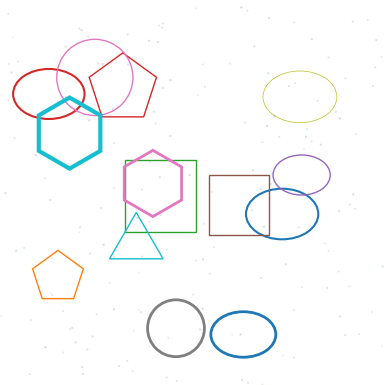[{"shape": "oval", "thickness": 1.5, "radius": 0.47, "center": [0.733, 0.444]}, {"shape": "oval", "thickness": 2, "radius": 0.42, "center": [0.632, 0.131]}, {"shape": "pentagon", "thickness": 1, "radius": 0.35, "center": [0.151, 0.28]}, {"shape": "square", "thickness": 1, "radius": 0.47, "center": [0.417, 0.491]}, {"shape": "oval", "thickness": 1.5, "radius": 0.46, "center": [0.127, 0.756]}, {"shape": "pentagon", "thickness": 1, "radius": 0.46, "center": [0.319, 0.771]}, {"shape": "oval", "thickness": 1, "radius": 0.37, "center": [0.783, 0.545]}, {"shape": "square", "thickness": 1, "radius": 0.39, "center": [0.62, 0.468]}, {"shape": "circle", "thickness": 1, "radius": 0.49, "center": [0.246, 0.799]}, {"shape": "hexagon", "thickness": 2, "radius": 0.43, "center": [0.397, 0.524]}, {"shape": "circle", "thickness": 2, "radius": 0.37, "center": [0.457, 0.147]}, {"shape": "oval", "thickness": 0.5, "radius": 0.48, "center": [0.779, 0.748]}, {"shape": "triangle", "thickness": 1, "radius": 0.4, "center": [0.354, 0.368]}, {"shape": "hexagon", "thickness": 3, "radius": 0.46, "center": [0.181, 0.654]}]